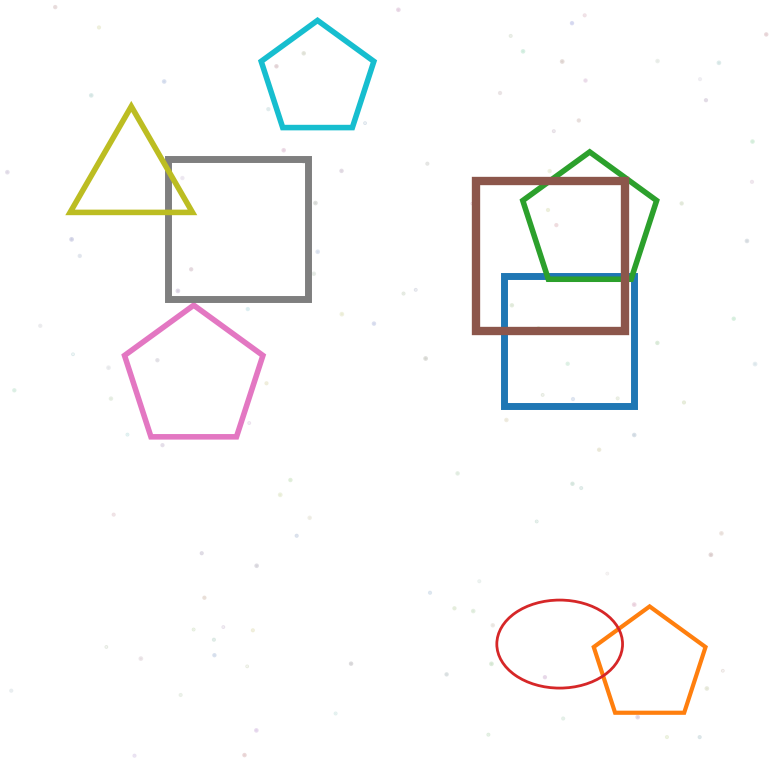[{"shape": "square", "thickness": 2.5, "radius": 0.42, "center": [0.739, 0.557]}, {"shape": "pentagon", "thickness": 1.5, "radius": 0.38, "center": [0.844, 0.136]}, {"shape": "pentagon", "thickness": 2, "radius": 0.46, "center": [0.766, 0.711]}, {"shape": "oval", "thickness": 1, "radius": 0.41, "center": [0.727, 0.164]}, {"shape": "square", "thickness": 3, "radius": 0.49, "center": [0.715, 0.668]}, {"shape": "pentagon", "thickness": 2, "radius": 0.47, "center": [0.252, 0.509]}, {"shape": "square", "thickness": 2.5, "radius": 0.45, "center": [0.31, 0.702]}, {"shape": "triangle", "thickness": 2, "radius": 0.46, "center": [0.171, 0.77]}, {"shape": "pentagon", "thickness": 2, "radius": 0.38, "center": [0.412, 0.897]}]